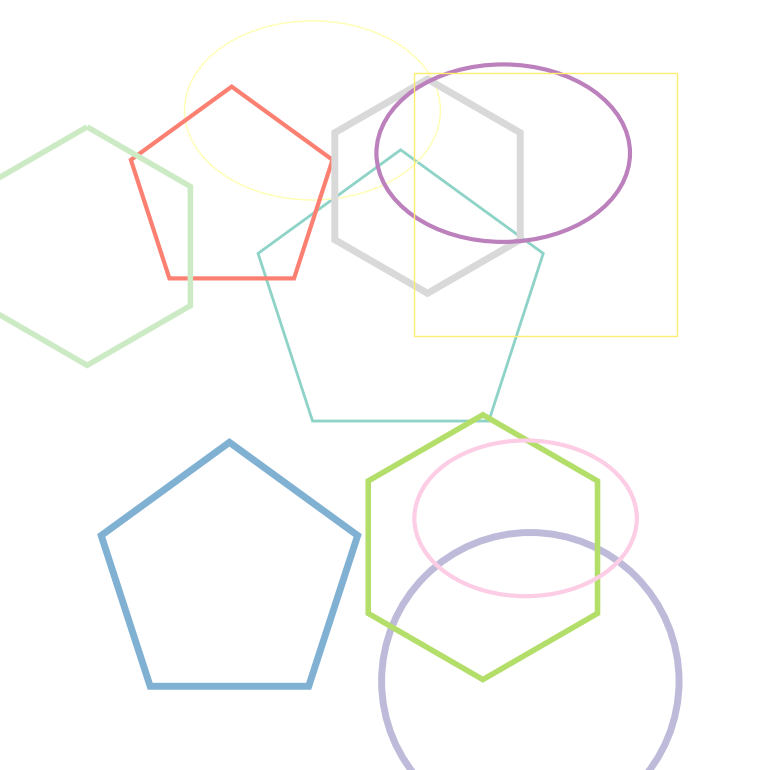[{"shape": "pentagon", "thickness": 1, "radius": 0.97, "center": [0.52, 0.611]}, {"shape": "oval", "thickness": 0.5, "radius": 0.83, "center": [0.406, 0.857]}, {"shape": "circle", "thickness": 2.5, "radius": 0.97, "center": [0.689, 0.115]}, {"shape": "pentagon", "thickness": 1.5, "radius": 0.69, "center": [0.301, 0.75]}, {"shape": "pentagon", "thickness": 2.5, "radius": 0.88, "center": [0.298, 0.25]}, {"shape": "hexagon", "thickness": 2, "radius": 0.86, "center": [0.627, 0.289]}, {"shape": "oval", "thickness": 1.5, "radius": 0.72, "center": [0.683, 0.327]}, {"shape": "hexagon", "thickness": 2.5, "radius": 0.7, "center": [0.555, 0.758]}, {"shape": "oval", "thickness": 1.5, "radius": 0.82, "center": [0.654, 0.801]}, {"shape": "hexagon", "thickness": 2, "radius": 0.77, "center": [0.113, 0.68]}, {"shape": "square", "thickness": 0.5, "radius": 0.85, "center": [0.709, 0.734]}]